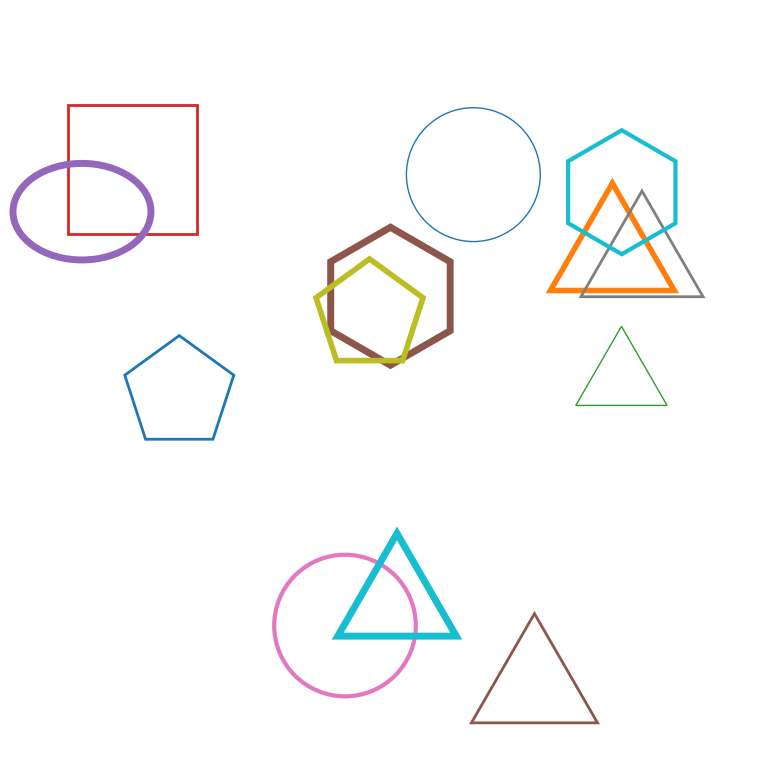[{"shape": "pentagon", "thickness": 1, "radius": 0.37, "center": [0.233, 0.49]}, {"shape": "circle", "thickness": 0.5, "radius": 0.43, "center": [0.615, 0.773]}, {"shape": "triangle", "thickness": 2, "radius": 0.46, "center": [0.795, 0.669]}, {"shape": "triangle", "thickness": 0.5, "radius": 0.34, "center": [0.807, 0.508]}, {"shape": "square", "thickness": 1, "radius": 0.42, "center": [0.172, 0.779]}, {"shape": "oval", "thickness": 2.5, "radius": 0.45, "center": [0.106, 0.725]}, {"shape": "triangle", "thickness": 1, "radius": 0.47, "center": [0.694, 0.109]}, {"shape": "hexagon", "thickness": 2.5, "radius": 0.45, "center": [0.507, 0.615]}, {"shape": "circle", "thickness": 1.5, "radius": 0.46, "center": [0.448, 0.188]}, {"shape": "triangle", "thickness": 1, "radius": 0.46, "center": [0.834, 0.66]}, {"shape": "pentagon", "thickness": 2, "radius": 0.37, "center": [0.48, 0.591]}, {"shape": "triangle", "thickness": 2.5, "radius": 0.44, "center": [0.516, 0.218]}, {"shape": "hexagon", "thickness": 1.5, "radius": 0.4, "center": [0.808, 0.75]}]